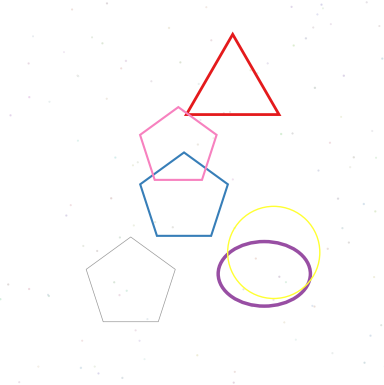[{"shape": "triangle", "thickness": 2, "radius": 0.69, "center": [0.604, 0.772]}, {"shape": "pentagon", "thickness": 1.5, "radius": 0.6, "center": [0.478, 0.484]}, {"shape": "oval", "thickness": 2.5, "radius": 0.6, "center": [0.686, 0.289]}, {"shape": "circle", "thickness": 1, "radius": 0.6, "center": [0.711, 0.344]}, {"shape": "pentagon", "thickness": 1.5, "radius": 0.52, "center": [0.463, 0.617]}, {"shape": "pentagon", "thickness": 0.5, "radius": 0.61, "center": [0.34, 0.263]}]